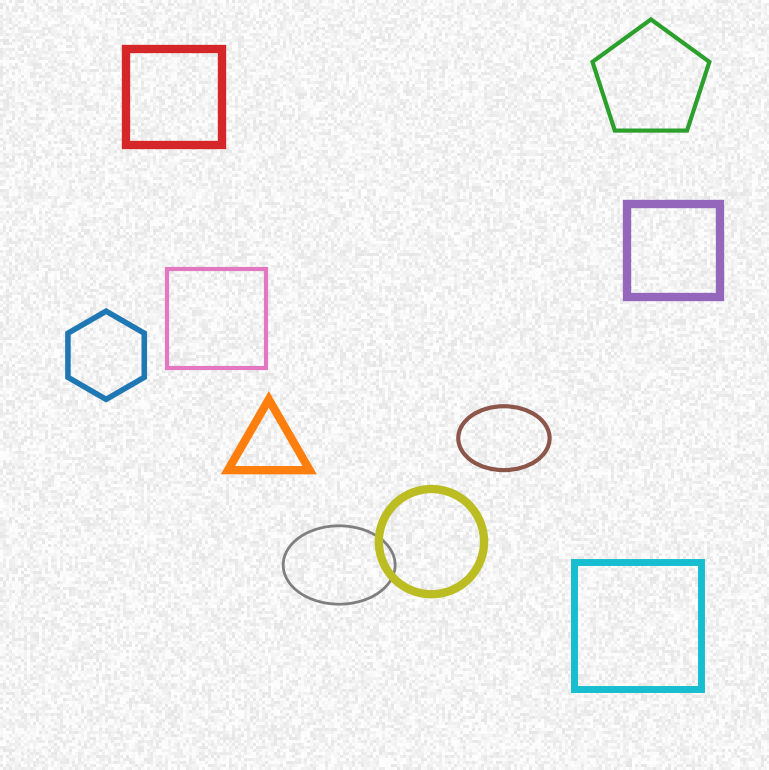[{"shape": "hexagon", "thickness": 2, "radius": 0.29, "center": [0.138, 0.539]}, {"shape": "triangle", "thickness": 3, "radius": 0.31, "center": [0.349, 0.42]}, {"shape": "pentagon", "thickness": 1.5, "radius": 0.4, "center": [0.845, 0.895]}, {"shape": "square", "thickness": 3, "radius": 0.31, "center": [0.226, 0.874]}, {"shape": "square", "thickness": 3, "radius": 0.3, "center": [0.875, 0.675]}, {"shape": "oval", "thickness": 1.5, "radius": 0.3, "center": [0.654, 0.431]}, {"shape": "square", "thickness": 1.5, "radius": 0.32, "center": [0.281, 0.587]}, {"shape": "oval", "thickness": 1, "radius": 0.36, "center": [0.44, 0.266]}, {"shape": "circle", "thickness": 3, "radius": 0.34, "center": [0.56, 0.297]}, {"shape": "square", "thickness": 2.5, "radius": 0.41, "center": [0.828, 0.188]}]